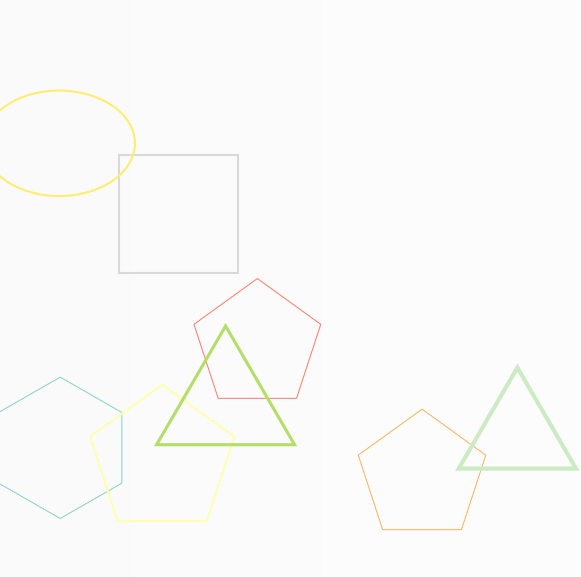[{"shape": "hexagon", "thickness": 0.5, "radius": 0.61, "center": [0.104, 0.224]}, {"shape": "pentagon", "thickness": 1, "radius": 0.65, "center": [0.279, 0.203]}, {"shape": "pentagon", "thickness": 0.5, "radius": 0.57, "center": [0.443, 0.402]}, {"shape": "pentagon", "thickness": 0.5, "radius": 0.58, "center": [0.726, 0.175]}, {"shape": "triangle", "thickness": 1.5, "radius": 0.69, "center": [0.388, 0.298]}, {"shape": "square", "thickness": 1, "radius": 0.51, "center": [0.307, 0.628]}, {"shape": "triangle", "thickness": 2, "radius": 0.58, "center": [0.89, 0.246]}, {"shape": "oval", "thickness": 1, "radius": 0.65, "center": [0.102, 0.751]}]